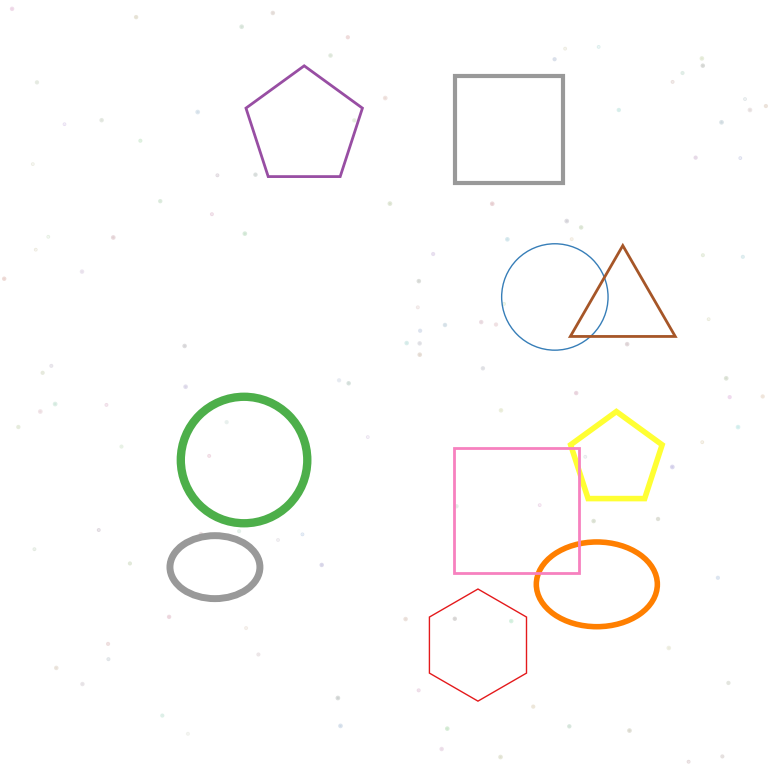[{"shape": "hexagon", "thickness": 0.5, "radius": 0.36, "center": [0.621, 0.162]}, {"shape": "circle", "thickness": 0.5, "radius": 0.35, "center": [0.721, 0.614]}, {"shape": "circle", "thickness": 3, "radius": 0.41, "center": [0.317, 0.403]}, {"shape": "pentagon", "thickness": 1, "radius": 0.4, "center": [0.395, 0.835]}, {"shape": "oval", "thickness": 2, "radius": 0.39, "center": [0.775, 0.241]}, {"shape": "pentagon", "thickness": 2, "radius": 0.31, "center": [0.8, 0.403]}, {"shape": "triangle", "thickness": 1, "radius": 0.39, "center": [0.809, 0.602]}, {"shape": "square", "thickness": 1, "radius": 0.41, "center": [0.671, 0.337]}, {"shape": "oval", "thickness": 2.5, "radius": 0.29, "center": [0.279, 0.263]}, {"shape": "square", "thickness": 1.5, "radius": 0.35, "center": [0.661, 0.832]}]